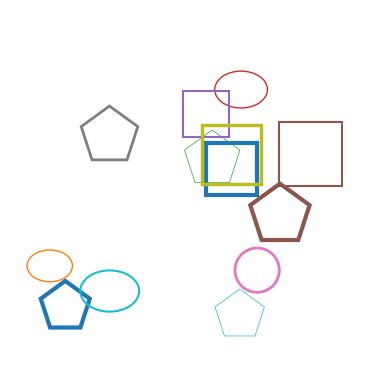[{"shape": "square", "thickness": 3, "radius": 0.34, "center": [0.601, 0.56]}, {"shape": "pentagon", "thickness": 3, "radius": 0.33, "center": [0.17, 0.203]}, {"shape": "oval", "thickness": 1, "radius": 0.29, "center": [0.129, 0.309]}, {"shape": "pentagon", "thickness": 0.5, "radius": 0.38, "center": [0.551, 0.587]}, {"shape": "oval", "thickness": 1, "radius": 0.34, "center": [0.626, 0.767]}, {"shape": "square", "thickness": 1.5, "radius": 0.3, "center": [0.535, 0.705]}, {"shape": "square", "thickness": 1.5, "radius": 0.41, "center": [0.806, 0.601]}, {"shape": "pentagon", "thickness": 3, "radius": 0.4, "center": [0.727, 0.442]}, {"shape": "circle", "thickness": 2, "radius": 0.29, "center": [0.668, 0.298]}, {"shape": "pentagon", "thickness": 2, "radius": 0.39, "center": [0.284, 0.647]}, {"shape": "square", "thickness": 2.5, "radius": 0.39, "center": [0.601, 0.598]}, {"shape": "pentagon", "thickness": 0.5, "radius": 0.34, "center": [0.623, 0.182]}, {"shape": "oval", "thickness": 1.5, "radius": 0.38, "center": [0.285, 0.244]}]